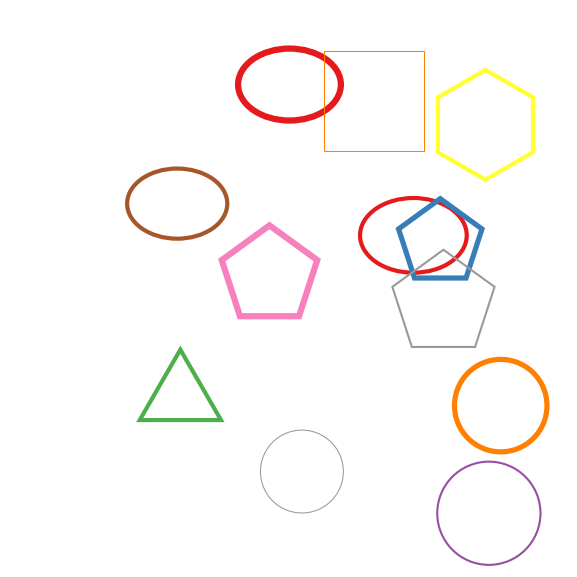[{"shape": "oval", "thickness": 2, "radius": 0.46, "center": [0.716, 0.592]}, {"shape": "oval", "thickness": 3, "radius": 0.45, "center": [0.501, 0.853]}, {"shape": "pentagon", "thickness": 2.5, "radius": 0.38, "center": [0.762, 0.579]}, {"shape": "triangle", "thickness": 2, "radius": 0.41, "center": [0.312, 0.312]}, {"shape": "circle", "thickness": 1, "radius": 0.45, "center": [0.847, 0.11]}, {"shape": "circle", "thickness": 2.5, "radius": 0.4, "center": [0.867, 0.297]}, {"shape": "square", "thickness": 0.5, "radius": 0.43, "center": [0.647, 0.824]}, {"shape": "hexagon", "thickness": 2, "radius": 0.48, "center": [0.841, 0.783]}, {"shape": "oval", "thickness": 2, "radius": 0.43, "center": [0.307, 0.647]}, {"shape": "pentagon", "thickness": 3, "radius": 0.43, "center": [0.467, 0.522]}, {"shape": "circle", "thickness": 0.5, "radius": 0.36, "center": [0.523, 0.183]}, {"shape": "pentagon", "thickness": 1, "radius": 0.47, "center": [0.768, 0.474]}]